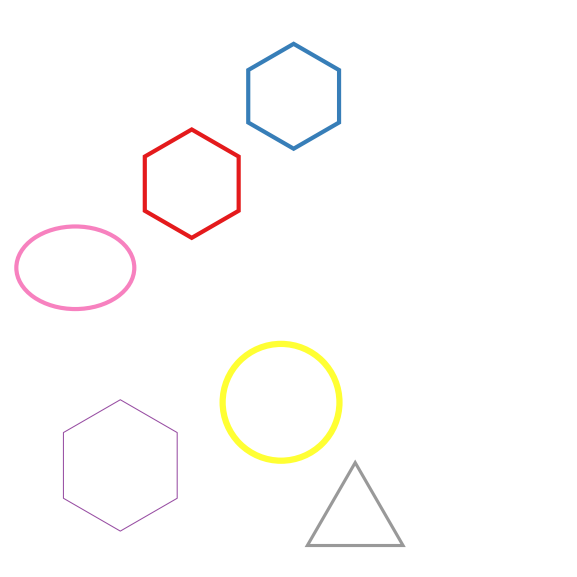[{"shape": "hexagon", "thickness": 2, "radius": 0.47, "center": [0.332, 0.681]}, {"shape": "hexagon", "thickness": 2, "radius": 0.45, "center": [0.508, 0.832]}, {"shape": "hexagon", "thickness": 0.5, "radius": 0.57, "center": [0.208, 0.193]}, {"shape": "circle", "thickness": 3, "radius": 0.51, "center": [0.487, 0.303]}, {"shape": "oval", "thickness": 2, "radius": 0.51, "center": [0.13, 0.535]}, {"shape": "triangle", "thickness": 1.5, "radius": 0.48, "center": [0.615, 0.102]}]